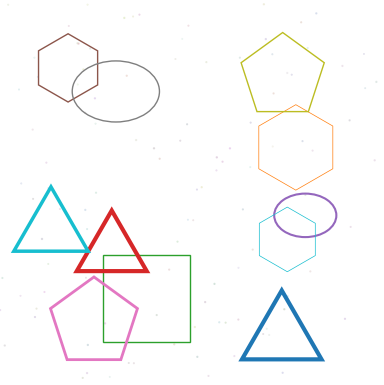[{"shape": "triangle", "thickness": 3, "radius": 0.6, "center": [0.732, 0.126]}, {"shape": "hexagon", "thickness": 0.5, "radius": 0.55, "center": [0.768, 0.617]}, {"shape": "square", "thickness": 1, "radius": 0.56, "center": [0.38, 0.224]}, {"shape": "triangle", "thickness": 3, "radius": 0.52, "center": [0.29, 0.348]}, {"shape": "oval", "thickness": 1.5, "radius": 0.4, "center": [0.793, 0.441]}, {"shape": "hexagon", "thickness": 1, "radius": 0.44, "center": [0.177, 0.824]}, {"shape": "pentagon", "thickness": 2, "radius": 0.59, "center": [0.244, 0.162]}, {"shape": "oval", "thickness": 1, "radius": 0.57, "center": [0.301, 0.762]}, {"shape": "pentagon", "thickness": 1, "radius": 0.57, "center": [0.734, 0.802]}, {"shape": "triangle", "thickness": 2.5, "radius": 0.56, "center": [0.132, 0.403]}, {"shape": "hexagon", "thickness": 0.5, "radius": 0.42, "center": [0.746, 0.378]}]